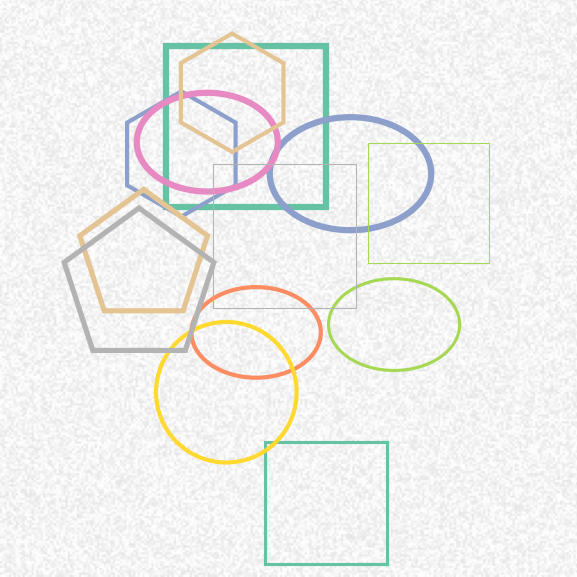[{"shape": "square", "thickness": 3, "radius": 0.69, "center": [0.426, 0.78]}, {"shape": "square", "thickness": 1.5, "radius": 0.53, "center": [0.564, 0.128]}, {"shape": "oval", "thickness": 2, "radius": 0.56, "center": [0.443, 0.424]}, {"shape": "hexagon", "thickness": 2, "radius": 0.54, "center": [0.314, 0.733]}, {"shape": "oval", "thickness": 3, "radius": 0.7, "center": [0.607, 0.698]}, {"shape": "oval", "thickness": 3, "radius": 0.61, "center": [0.359, 0.753]}, {"shape": "oval", "thickness": 1.5, "radius": 0.57, "center": [0.682, 0.437]}, {"shape": "square", "thickness": 0.5, "radius": 0.52, "center": [0.742, 0.648]}, {"shape": "circle", "thickness": 2, "radius": 0.61, "center": [0.392, 0.32]}, {"shape": "hexagon", "thickness": 2, "radius": 0.51, "center": [0.402, 0.839]}, {"shape": "pentagon", "thickness": 2.5, "radius": 0.58, "center": [0.249, 0.555]}, {"shape": "square", "thickness": 0.5, "radius": 0.62, "center": [0.492, 0.59]}, {"shape": "pentagon", "thickness": 2.5, "radius": 0.68, "center": [0.241, 0.503]}]